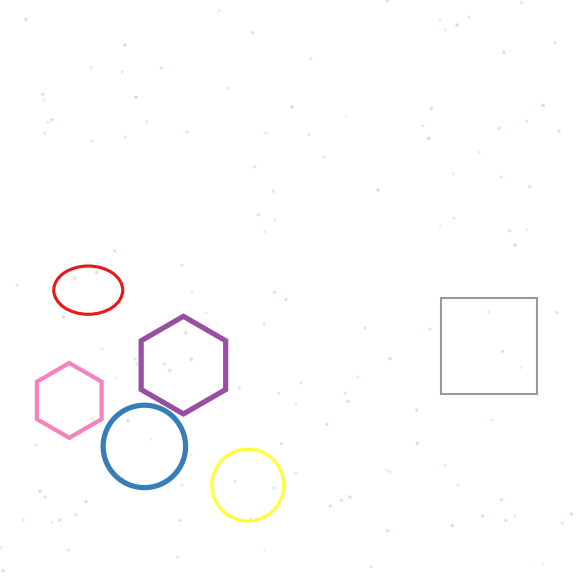[{"shape": "oval", "thickness": 1.5, "radius": 0.3, "center": [0.153, 0.497]}, {"shape": "circle", "thickness": 2.5, "radius": 0.36, "center": [0.25, 0.226]}, {"shape": "hexagon", "thickness": 2.5, "radius": 0.42, "center": [0.318, 0.367]}, {"shape": "circle", "thickness": 1.5, "radius": 0.31, "center": [0.429, 0.159]}, {"shape": "hexagon", "thickness": 2, "radius": 0.32, "center": [0.12, 0.306]}, {"shape": "square", "thickness": 1, "radius": 0.42, "center": [0.846, 0.4]}]